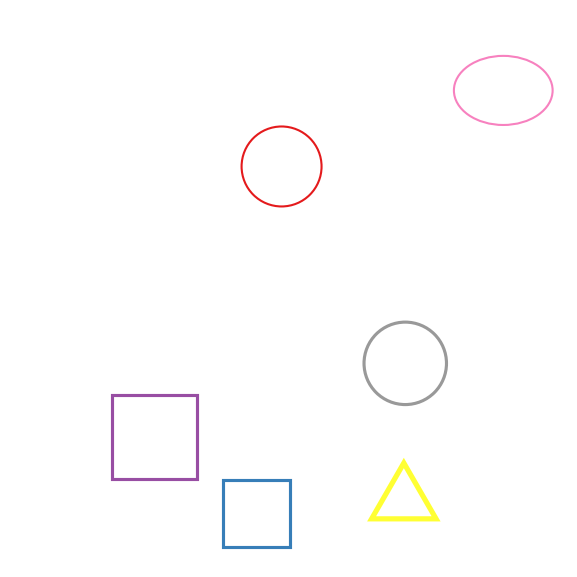[{"shape": "circle", "thickness": 1, "radius": 0.35, "center": [0.488, 0.711]}, {"shape": "square", "thickness": 1.5, "radius": 0.29, "center": [0.444, 0.11]}, {"shape": "square", "thickness": 1.5, "radius": 0.37, "center": [0.267, 0.242]}, {"shape": "triangle", "thickness": 2.5, "radius": 0.32, "center": [0.699, 0.133]}, {"shape": "oval", "thickness": 1, "radius": 0.43, "center": [0.871, 0.843]}, {"shape": "circle", "thickness": 1.5, "radius": 0.36, "center": [0.702, 0.37]}]